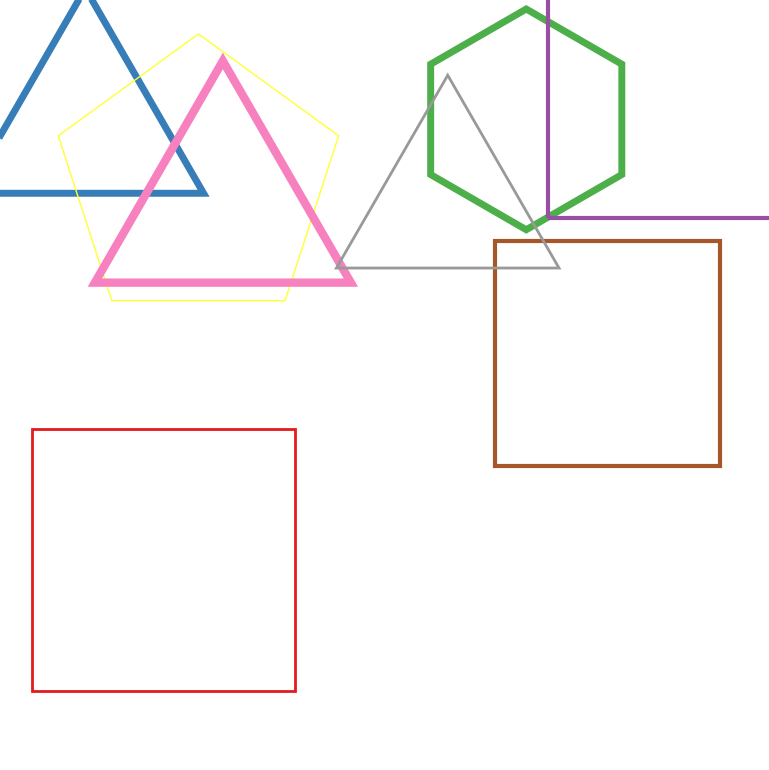[{"shape": "square", "thickness": 1, "radius": 0.85, "center": [0.213, 0.273]}, {"shape": "triangle", "thickness": 2.5, "radius": 0.89, "center": [0.111, 0.838]}, {"shape": "hexagon", "thickness": 2.5, "radius": 0.72, "center": [0.683, 0.845]}, {"shape": "square", "thickness": 1.5, "radius": 0.75, "center": [0.862, 0.867]}, {"shape": "pentagon", "thickness": 0.5, "radius": 0.96, "center": [0.258, 0.764]}, {"shape": "square", "thickness": 1.5, "radius": 0.73, "center": [0.789, 0.541]}, {"shape": "triangle", "thickness": 3, "radius": 0.96, "center": [0.289, 0.729]}, {"shape": "triangle", "thickness": 1, "radius": 0.83, "center": [0.581, 0.735]}]